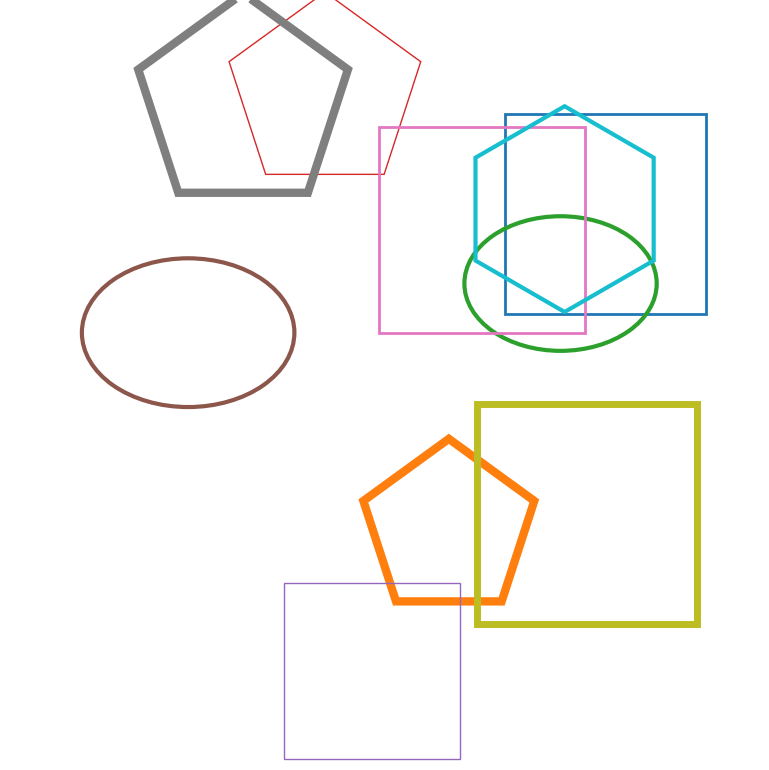[{"shape": "square", "thickness": 1, "radius": 0.65, "center": [0.787, 0.722]}, {"shape": "pentagon", "thickness": 3, "radius": 0.58, "center": [0.583, 0.313]}, {"shape": "oval", "thickness": 1.5, "radius": 0.62, "center": [0.728, 0.632]}, {"shape": "pentagon", "thickness": 0.5, "radius": 0.65, "center": [0.422, 0.879]}, {"shape": "square", "thickness": 0.5, "radius": 0.57, "center": [0.483, 0.129]}, {"shape": "oval", "thickness": 1.5, "radius": 0.69, "center": [0.244, 0.568]}, {"shape": "square", "thickness": 1, "radius": 0.67, "center": [0.626, 0.702]}, {"shape": "pentagon", "thickness": 3, "radius": 0.72, "center": [0.316, 0.865]}, {"shape": "square", "thickness": 2.5, "radius": 0.72, "center": [0.763, 0.332]}, {"shape": "hexagon", "thickness": 1.5, "radius": 0.67, "center": [0.733, 0.728]}]